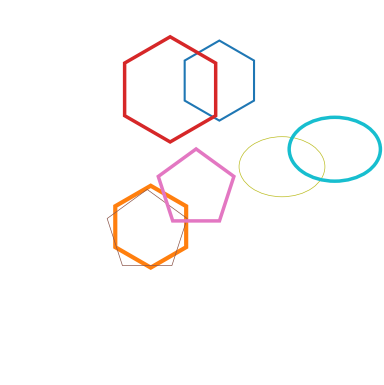[{"shape": "hexagon", "thickness": 1.5, "radius": 0.52, "center": [0.57, 0.791]}, {"shape": "hexagon", "thickness": 3, "radius": 0.53, "center": [0.391, 0.411]}, {"shape": "hexagon", "thickness": 2.5, "radius": 0.68, "center": [0.442, 0.768]}, {"shape": "pentagon", "thickness": 0.5, "radius": 0.55, "center": [0.382, 0.399]}, {"shape": "pentagon", "thickness": 2.5, "radius": 0.52, "center": [0.509, 0.51]}, {"shape": "oval", "thickness": 0.5, "radius": 0.56, "center": [0.732, 0.567]}, {"shape": "oval", "thickness": 2.5, "radius": 0.59, "center": [0.87, 0.612]}]